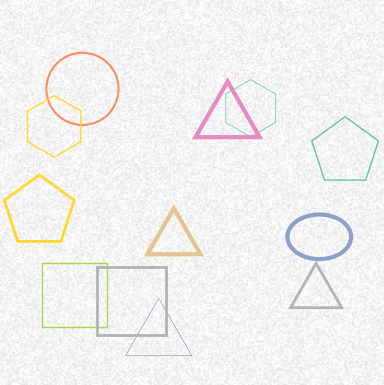[{"shape": "pentagon", "thickness": 1, "radius": 0.46, "center": [0.896, 0.606]}, {"shape": "hexagon", "thickness": 0.5, "radius": 0.37, "center": [0.651, 0.719]}, {"shape": "circle", "thickness": 1.5, "radius": 0.47, "center": [0.214, 0.769]}, {"shape": "triangle", "thickness": 0.5, "radius": 0.5, "center": [0.412, 0.126]}, {"shape": "oval", "thickness": 3, "radius": 0.41, "center": [0.829, 0.385]}, {"shape": "triangle", "thickness": 3, "radius": 0.48, "center": [0.591, 0.692]}, {"shape": "square", "thickness": 1, "radius": 0.42, "center": [0.194, 0.234]}, {"shape": "pentagon", "thickness": 2, "radius": 0.48, "center": [0.102, 0.45]}, {"shape": "hexagon", "thickness": 1, "radius": 0.4, "center": [0.141, 0.671]}, {"shape": "triangle", "thickness": 3, "radius": 0.4, "center": [0.452, 0.379]}, {"shape": "triangle", "thickness": 2, "radius": 0.38, "center": [0.821, 0.239]}, {"shape": "square", "thickness": 2, "radius": 0.44, "center": [0.341, 0.219]}]